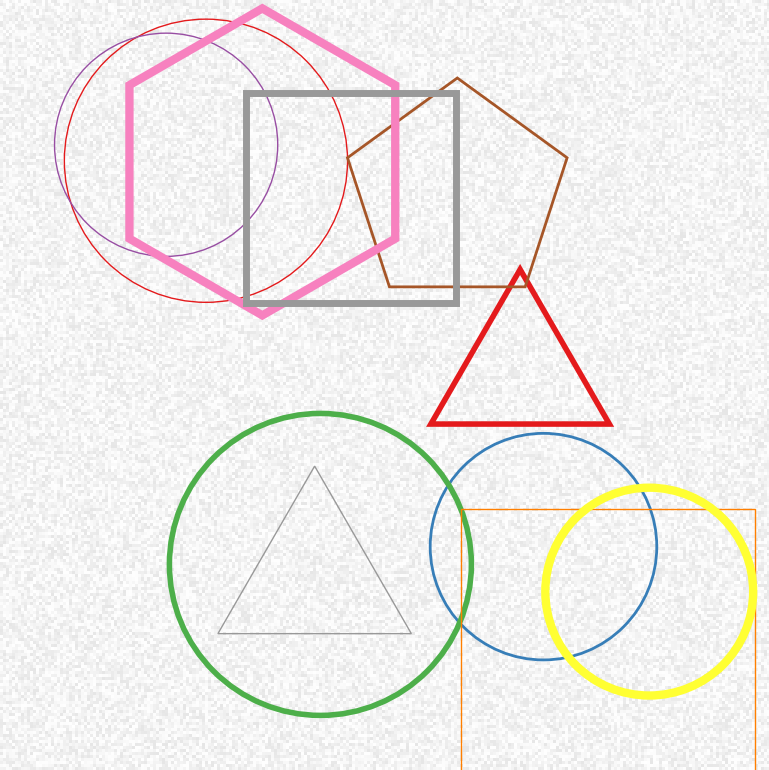[{"shape": "circle", "thickness": 0.5, "radius": 0.92, "center": [0.267, 0.791]}, {"shape": "triangle", "thickness": 2, "radius": 0.67, "center": [0.675, 0.516]}, {"shape": "circle", "thickness": 1, "radius": 0.74, "center": [0.706, 0.29]}, {"shape": "circle", "thickness": 2, "radius": 0.98, "center": [0.416, 0.267]}, {"shape": "circle", "thickness": 0.5, "radius": 0.72, "center": [0.216, 0.812]}, {"shape": "square", "thickness": 0.5, "radius": 0.96, "center": [0.79, 0.147]}, {"shape": "circle", "thickness": 3, "radius": 0.67, "center": [0.843, 0.232]}, {"shape": "pentagon", "thickness": 1, "radius": 0.75, "center": [0.594, 0.749]}, {"shape": "hexagon", "thickness": 3, "radius": 1.0, "center": [0.341, 0.79]}, {"shape": "square", "thickness": 2.5, "radius": 0.68, "center": [0.456, 0.743]}, {"shape": "triangle", "thickness": 0.5, "radius": 0.73, "center": [0.409, 0.25]}]